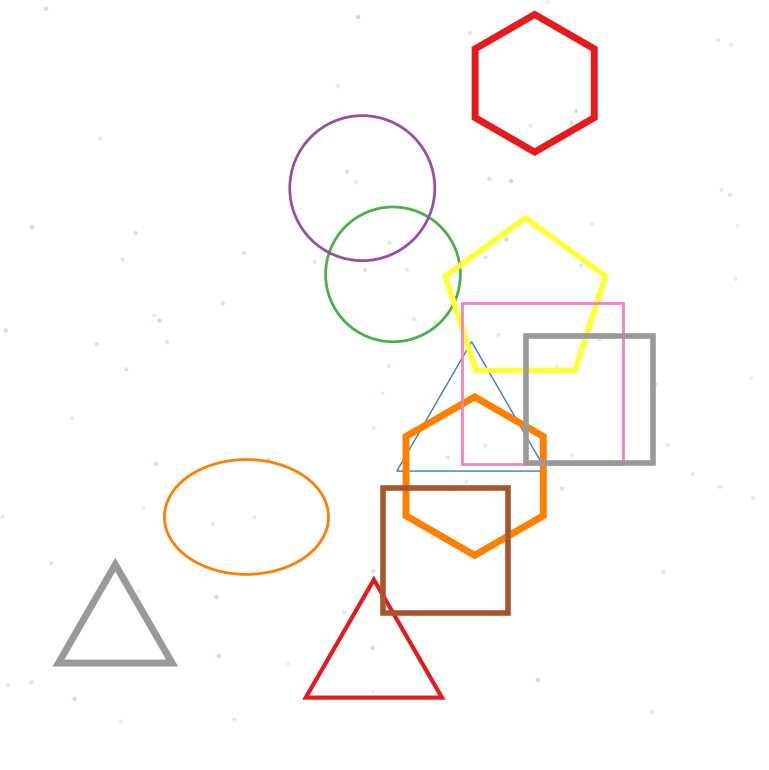[{"shape": "triangle", "thickness": 1.5, "radius": 0.51, "center": [0.486, 0.145]}, {"shape": "hexagon", "thickness": 2.5, "radius": 0.45, "center": [0.694, 0.892]}, {"shape": "triangle", "thickness": 0.5, "radius": 0.56, "center": [0.612, 0.444]}, {"shape": "circle", "thickness": 1, "radius": 0.44, "center": [0.51, 0.644]}, {"shape": "circle", "thickness": 1, "radius": 0.47, "center": [0.47, 0.756]}, {"shape": "oval", "thickness": 1, "radius": 0.53, "center": [0.32, 0.329]}, {"shape": "hexagon", "thickness": 2.5, "radius": 0.51, "center": [0.616, 0.382]}, {"shape": "pentagon", "thickness": 2, "radius": 0.55, "center": [0.682, 0.608]}, {"shape": "square", "thickness": 2, "radius": 0.4, "center": [0.578, 0.285]}, {"shape": "square", "thickness": 1, "radius": 0.53, "center": [0.704, 0.502]}, {"shape": "square", "thickness": 2, "radius": 0.41, "center": [0.766, 0.481]}, {"shape": "triangle", "thickness": 2.5, "radius": 0.43, "center": [0.15, 0.182]}]